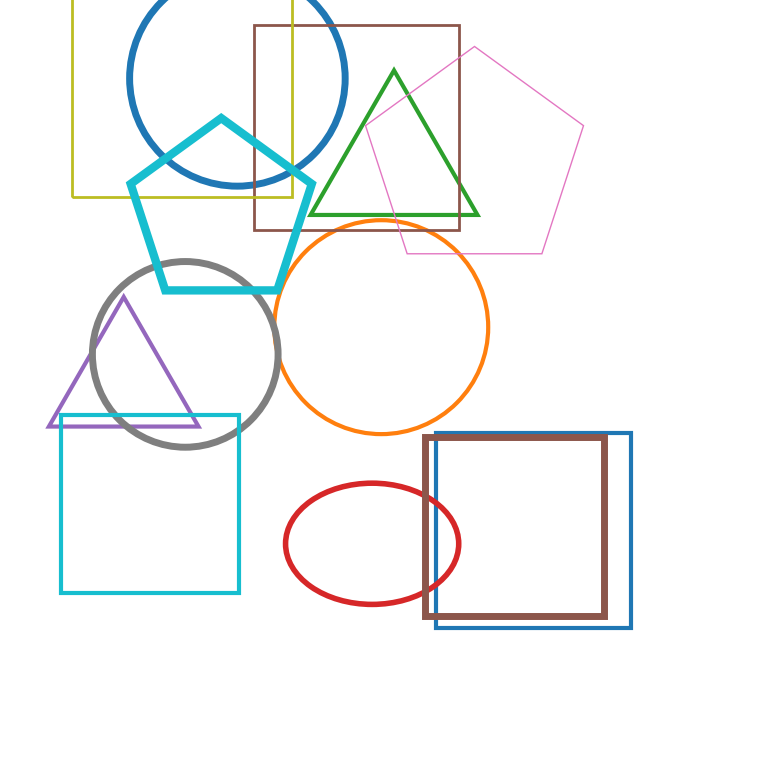[{"shape": "square", "thickness": 1.5, "radius": 0.63, "center": [0.692, 0.311]}, {"shape": "circle", "thickness": 2.5, "radius": 0.7, "center": [0.308, 0.898]}, {"shape": "circle", "thickness": 1.5, "radius": 0.69, "center": [0.495, 0.575]}, {"shape": "triangle", "thickness": 1.5, "radius": 0.63, "center": [0.512, 0.783]}, {"shape": "oval", "thickness": 2, "radius": 0.56, "center": [0.483, 0.294]}, {"shape": "triangle", "thickness": 1.5, "radius": 0.56, "center": [0.161, 0.502]}, {"shape": "square", "thickness": 1, "radius": 0.66, "center": [0.463, 0.834]}, {"shape": "square", "thickness": 2.5, "radius": 0.58, "center": [0.668, 0.316]}, {"shape": "pentagon", "thickness": 0.5, "radius": 0.74, "center": [0.616, 0.791]}, {"shape": "circle", "thickness": 2.5, "radius": 0.6, "center": [0.241, 0.54]}, {"shape": "square", "thickness": 1, "radius": 0.71, "center": [0.237, 0.887]}, {"shape": "square", "thickness": 1.5, "radius": 0.58, "center": [0.195, 0.345]}, {"shape": "pentagon", "thickness": 3, "radius": 0.62, "center": [0.287, 0.723]}]